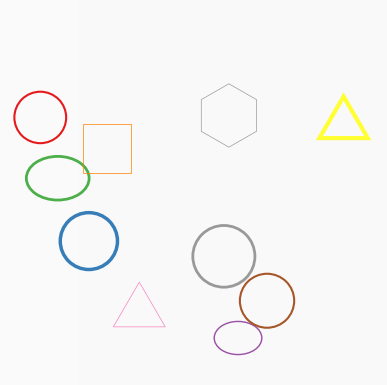[{"shape": "circle", "thickness": 1.5, "radius": 0.33, "center": [0.104, 0.695]}, {"shape": "circle", "thickness": 2.5, "radius": 0.37, "center": [0.229, 0.374]}, {"shape": "oval", "thickness": 2, "radius": 0.41, "center": [0.149, 0.537]}, {"shape": "oval", "thickness": 1, "radius": 0.31, "center": [0.614, 0.122]}, {"shape": "square", "thickness": 0.5, "radius": 0.31, "center": [0.276, 0.615]}, {"shape": "triangle", "thickness": 3, "radius": 0.36, "center": [0.887, 0.677]}, {"shape": "circle", "thickness": 1.5, "radius": 0.35, "center": [0.689, 0.219]}, {"shape": "triangle", "thickness": 0.5, "radius": 0.39, "center": [0.359, 0.19]}, {"shape": "hexagon", "thickness": 0.5, "radius": 0.41, "center": [0.591, 0.7]}, {"shape": "circle", "thickness": 2, "radius": 0.4, "center": [0.578, 0.334]}]